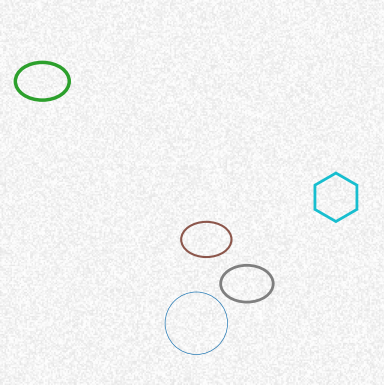[{"shape": "circle", "thickness": 0.5, "radius": 0.41, "center": [0.51, 0.16]}, {"shape": "oval", "thickness": 2.5, "radius": 0.35, "center": [0.11, 0.789]}, {"shape": "oval", "thickness": 1.5, "radius": 0.33, "center": [0.536, 0.378]}, {"shape": "oval", "thickness": 2, "radius": 0.34, "center": [0.641, 0.263]}, {"shape": "hexagon", "thickness": 2, "radius": 0.31, "center": [0.873, 0.488]}]